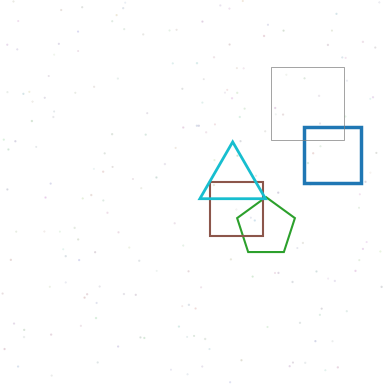[{"shape": "square", "thickness": 2.5, "radius": 0.37, "center": [0.864, 0.597]}, {"shape": "pentagon", "thickness": 1.5, "radius": 0.39, "center": [0.691, 0.409]}, {"shape": "square", "thickness": 1.5, "radius": 0.35, "center": [0.615, 0.457]}, {"shape": "square", "thickness": 0.5, "radius": 0.48, "center": [0.798, 0.732]}, {"shape": "triangle", "thickness": 2, "radius": 0.49, "center": [0.604, 0.533]}]